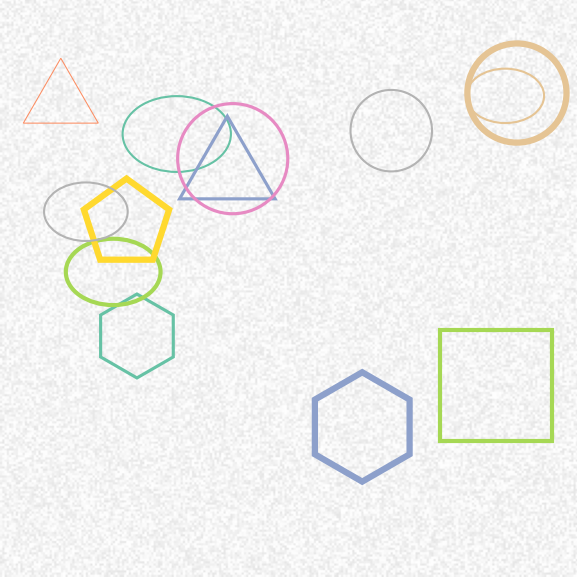[{"shape": "hexagon", "thickness": 1.5, "radius": 0.36, "center": [0.237, 0.417]}, {"shape": "oval", "thickness": 1, "radius": 0.47, "center": [0.306, 0.767]}, {"shape": "triangle", "thickness": 0.5, "radius": 0.37, "center": [0.105, 0.823]}, {"shape": "triangle", "thickness": 1.5, "radius": 0.48, "center": [0.394, 0.703]}, {"shape": "hexagon", "thickness": 3, "radius": 0.47, "center": [0.627, 0.26]}, {"shape": "circle", "thickness": 1.5, "radius": 0.48, "center": [0.403, 0.724]}, {"shape": "oval", "thickness": 2, "radius": 0.41, "center": [0.196, 0.528]}, {"shape": "square", "thickness": 2, "radius": 0.48, "center": [0.859, 0.332]}, {"shape": "pentagon", "thickness": 3, "radius": 0.39, "center": [0.219, 0.612]}, {"shape": "circle", "thickness": 3, "radius": 0.43, "center": [0.895, 0.838]}, {"shape": "oval", "thickness": 1, "radius": 0.34, "center": [0.875, 0.833]}, {"shape": "oval", "thickness": 1, "radius": 0.36, "center": [0.149, 0.633]}, {"shape": "circle", "thickness": 1, "radius": 0.35, "center": [0.678, 0.773]}]